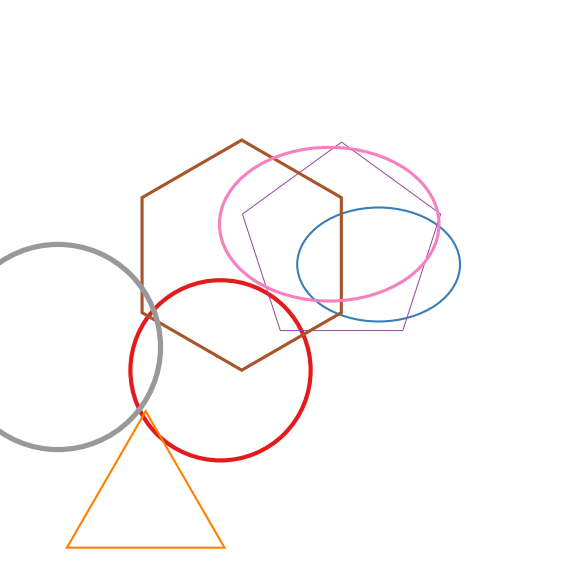[{"shape": "circle", "thickness": 2, "radius": 0.78, "center": [0.382, 0.358]}, {"shape": "oval", "thickness": 1, "radius": 0.7, "center": [0.656, 0.541]}, {"shape": "pentagon", "thickness": 0.5, "radius": 0.9, "center": [0.591, 0.573]}, {"shape": "triangle", "thickness": 1, "radius": 0.79, "center": [0.252, 0.13]}, {"shape": "hexagon", "thickness": 1.5, "radius": 1.0, "center": [0.419, 0.557]}, {"shape": "oval", "thickness": 1.5, "radius": 0.95, "center": [0.57, 0.611]}, {"shape": "circle", "thickness": 2.5, "radius": 0.89, "center": [0.1, 0.398]}]